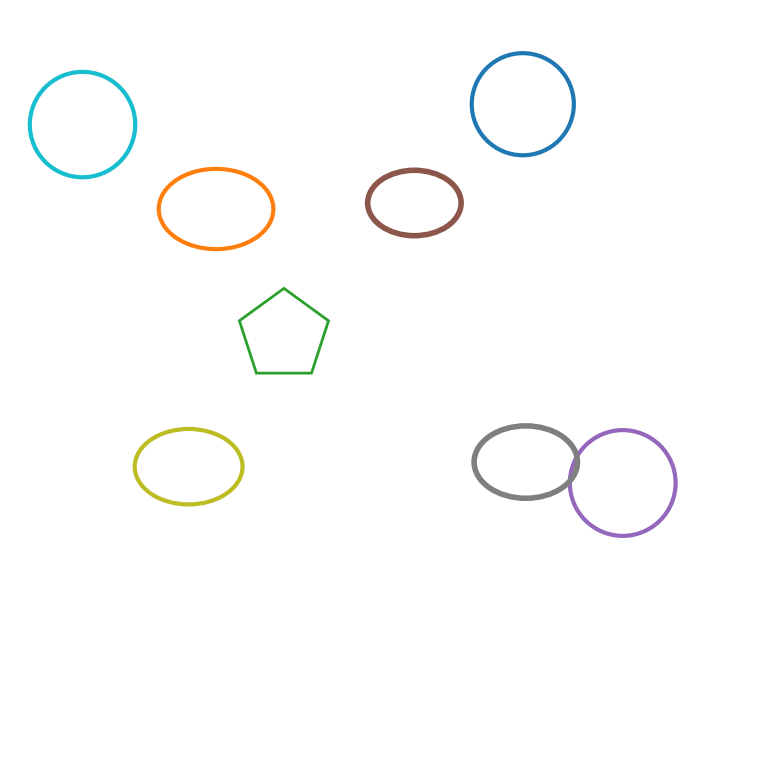[{"shape": "circle", "thickness": 1.5, "radius": 0.33, "center": [0.679, 0.865]}, {"shape": "oval", "thickness": 1.5, "radius": 0.37, "center": [0.281, 0.729]}, {"shape": "pentagon", "thickness": 1, "radius": 0.3, "center": [0.369, 0.565]}, {"shape": "circle", "thickness": 1.5, "radius": 0.34, "center": [0.809, 0.373]}, {"shape": "oval", "thickness": 2, "radius": 0.3, "center": [0.538, 0.736]}, {"shape": "oval", "thickness": 2, "radius": 0.34, "center": [0.683, 0.4]}, {"shape": "oval", "thickness": 1.5, "radius": 0.35, "center": [0.245, 0.394]}, {"shape": "circle", "thickness": 1.5, "radius": 0.34, "center": [0.107, 0.838]}]